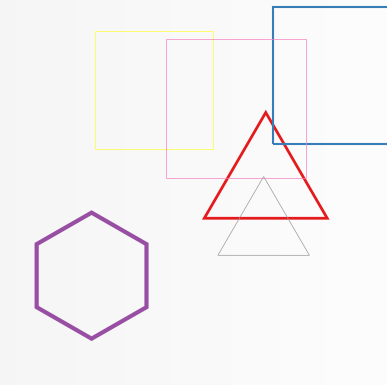[{"shape": "triangle", "thickness": 2, "radius": 0.92, "center": [0.686, 0.525]}, {"shape": "square", "thickness": 1.5, "radius": 0.89, "center": [0.882, 0.804]}, {"shape": "hexagon", "thickness": 3, "radius": 0.82, "center": [0.236, 0.284]}, {"shape": "square", "thickness": 0.5, "radius": 0.76, "center": [0.397, 0.767]}, {"shape": "square", "thickness": 0.5, "radius": 0.9, "center": [0.609, 0.719]}, {"shape": "triangle", "thickness": 0.5, "radius": 0.68, "center": [0.68, 0.405]}]